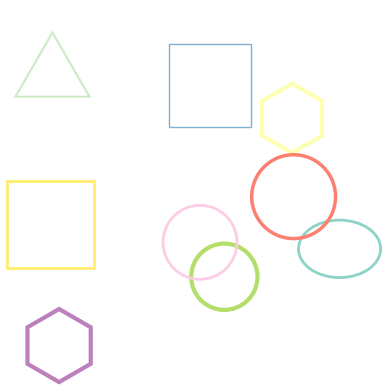[{"shape": "oval", "thickness": 2, "radius": 0.53, "center": [0.882, 0.354]}, {"shape": "hexagon", "thickness": 3, "radius": 0.45, "center": [0.759, 0.693]}, {"shape": "circle", "thickness": 2.5, "radius": 0.54, "center": [0.763, 0.489]}, {"shape": "square", "thickness": 1, "radius": 0.54, "center": [0.546, 0.779]}, {"shape": "circle", "thickness": 3, "radius": 0.43, "center": [0.583, 0.281]}, {"shape": "circle", "thickness": 2, "radius": 0.48, "center": [0.52, 0.371]}, {"shape": "hexagon", "thickness": 3, "radius": 0.47, "center": [0.154, 0.102]}, {"shape": "triangle", "thickness": 1.5, "radius": 0.56, "center": [0.136, 0.804]}, {"shape": "square", "thickness": 2, "radius": 0.56, "center": [0.131, 0.417]}]